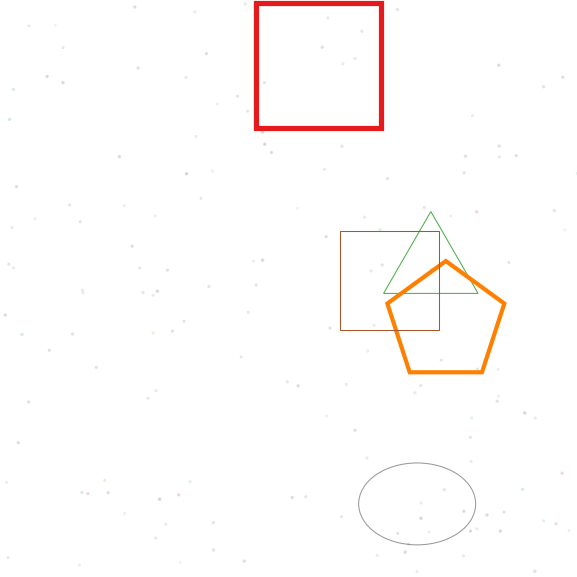[{"shape": "square", "thickness": 2.5, "radius": 0.54, "center": [0.552, 0.886]}, {"shape": "triangle", "thickness": 0.5, "radius": 0.47, "center": [0.746, 0.538]}, {"shape": "pentagon", "thickness": 2, "radius": 0.53, "center": [0.772, 0.441]}, {"shape": "square", "thickness": 0.5, "radius": 0.43, "center": [0.674, 0.513]}, {"shape": "oval", "thickness": 0.5, "radius": 0.51, "center": [0.722, 0.127]}]